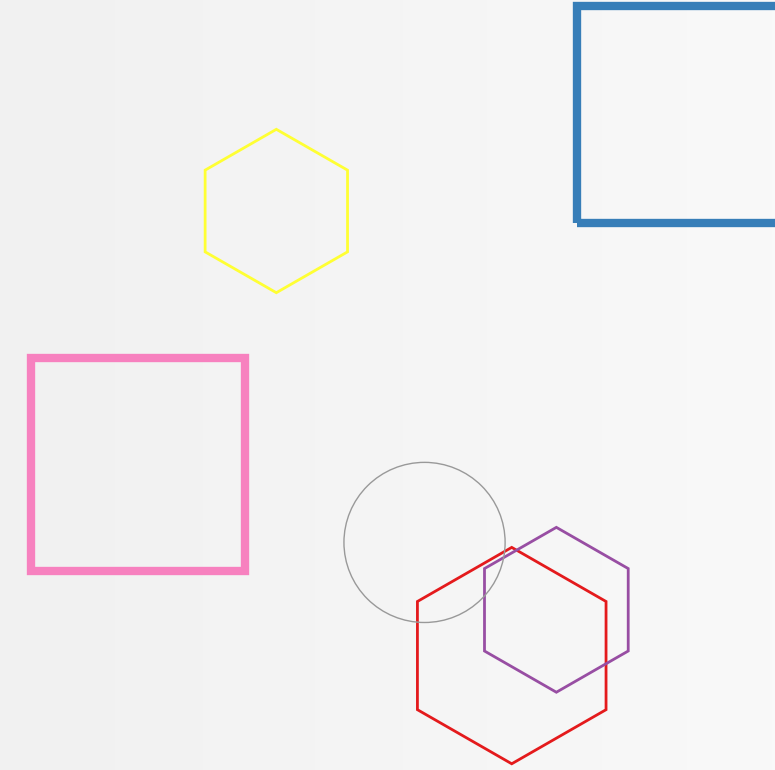[{"shape": "hexagon", "thickness": 1, "radius": 0.7, "center": [0.66, 0.149]}, {"shape": "square", "thickness": 3, "radius": 0.7, "center": [0.886, 0.851]}, {"shape": "hexagon", "thickness": 1, "radius": 0.54, "center": [0.718, 0.208]}, {"shape": "hexagon", "thickness": 1, "radius": 0.53, "center": [0.357, 0.726]}, {"shape": "square", "thickness": 3, "radius": 0.69, "center": [0.178, 0.397]}, {"shape": "circle", "thickness": 0.5, "radius": 0.52, "center": [0.548, 0.296]}]